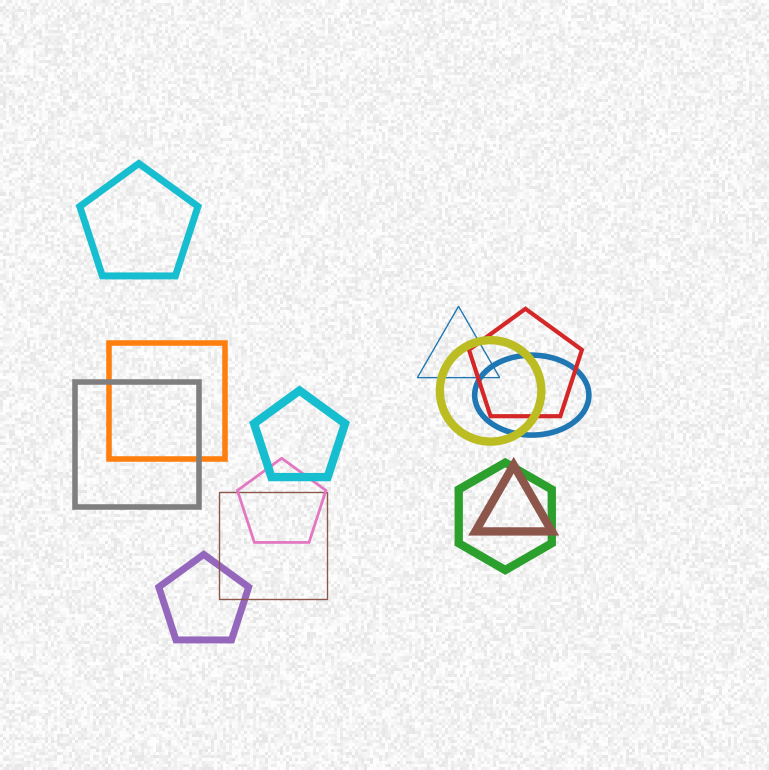[{"shape": "triangle", "thickness": 0.5, "radius": 0.31, "center": [0.595, 0.54]}, {"shape": "oval", "thickness": 2, "radius": 0.37, "center": [0.691, 0.487]}, {"shape": "square", "thickness": 2, "radius": 0.38, "center": [0.217, 0.479]}, {"shape": "hexagon", "thickness": 3, "radius": 0.35, "center": [0.656, 0.329]}, {"shape": "pentagon", "thickness": 1.5, "radius": 0.39, "center": [0.682, 0.522]}, {"shape": "pentagon", "thickness": 2.5, "radius": 0.31, "center": [0.265, 0.219]}, {"shape": "triangle", "thickness": 3, "radius": 0.29, "center": [0.667, 0.339]}, {"shape": "square", "thickness": 0.5, "radius": 0.35, "center": [0.354, 0.291]}, {"shape": "pentagon", "thickness": 1, "radius": 0.3, "center": [0.366, 0.344]}, {"shape": "square", "thickness": 2, "radius": 0.4, "center": [0.178, 0.423]}, {"shape": "circle", "thickness": 3, "radius": 0.33, "center": [0.637, 0.492]}, {"shape": "pentagon", "thickness": 3, "radius": 0.31, "center": [0.389, 0.431]}, {"shape": "pentagon", "thickness": 2.5, "radius": 0.4, "center": [0.18, 0.707]}]